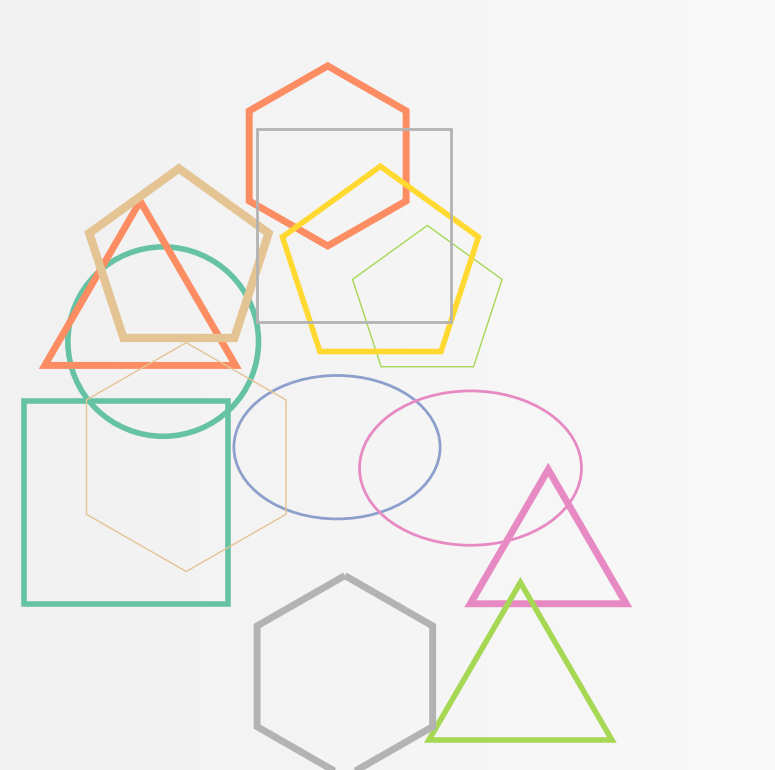[{"shape": "circle", "thickness": 2, "radius": 0.61, "center": [0.211, 0.556]}, {"shape": "square", "thickness": 2, "radius": 0.66, "center": [0.162, 0.347]}, {"shape": "triangle", "thickness": 2.5, "radius": 0.71, "center": [0.181, 0.597]}, {"shape": "hexagon", "thickness": 2.5, "radius": 0.58, "center": [0.423, 0.798]}, {"shape": "oval", "thickness": 1, "radius": 0.67, "center": [0.435, 0.419]}, {"shape": "triangle", "thickness": 2.5, "radius": 0.58, "center": [0.707, 0.274]}, {"shape": "oval", "thickness": 1, "radius": 0.72, "center": [0.607, 0.392]}, {"shape": "triangle", "thickness": 2, "radius": 0.68, "center": [0.671, 0.107]}, {"shape": "pentagon", "thickness": 0.5, "radius": 0.51, "center": [0.551, 0.606]}, {"shape": "pentagon", "thickness": 2, "radius": 0.66, "center": [0.491, 0.651]}, {"shape": "pentagon", "thickness": 3, "radius": 0.61, "center": [0.231, 0.66]}, {"shape": "hexagon", "thickness": 0.5, "radius": 0.74, "center": [0.24, 0.406]}, {"shape": "square", "thickness": 1, "radius": 0.63, "center": [0.457, 0.707]}, {"shape": "hexagon", "thickness": 2.5, "radius": 0.65, "center": [0.445, 0.122]}]